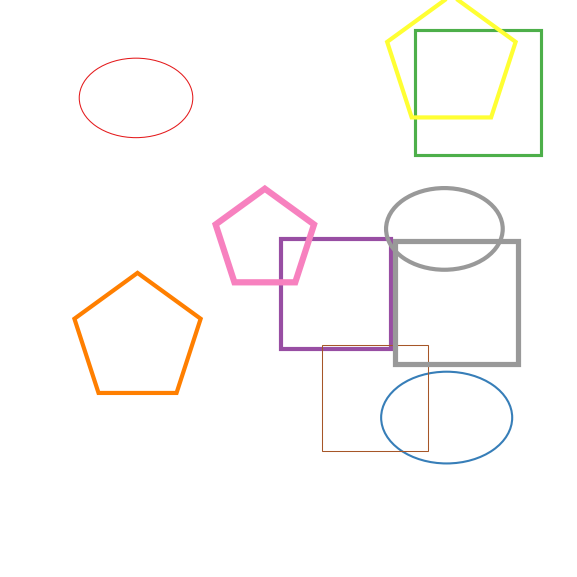[{"shape": "oval", "thickness": 0.5, "radius": 0.49, "center": [0.236, 0.83]}, {"shape": "oval", "thickness": 1, "radius": 0.57, "center": [0.773, 0.276]}, {"shape": "square", "thickness": 1.5, "radius": 0.54, "center": [0.828, 0.839]}, {"shape": "square", "thickness": 2, "radius": 0.48, "center": [0.582, 0.49]}, {"shape": "pentagon", "thickness": 2, "radius": 0.57, "center": [0.238, 0.412]}, {"shape": "pentagon", "thickness": 2, "radius": 0.58, "center": [0.782, 0.89]}, {"shape": "square", "thickness": 0.5, "radius": 0.46, "center": [0.649, 0.31]}, {"shape": "pentagon", "thickness": 3, "radius": 0.45, "center": [0.459, 0.583]}, {"shape": "oval", "thickness": 2, "radius": 0.51, "center": [0.77, 0.603]}, {"shape": "square", "thickness": 2.5, "radius": 0.53, "center": [0.79, 0.475]}]